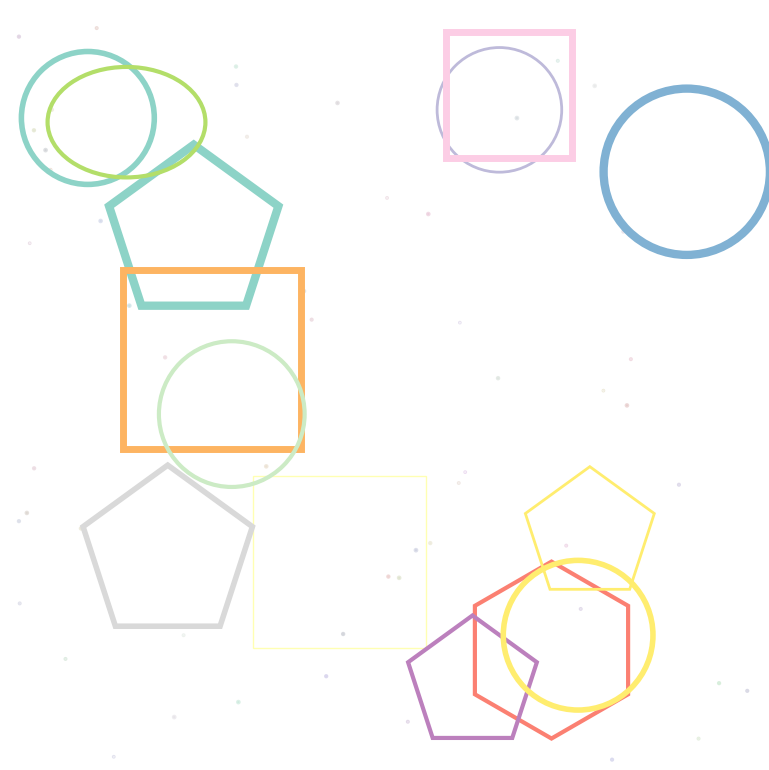[{"shape": "circle", "thickness": 2, "radius": 0.43, "center": [0.114, 0.847]}, {"shape": "pentagon", "thickness": 3, "radius": 0.58, "center": [0.252, 0.697]}, {"shape": "square", "thickness": 0.5, "radius": 0.56, "center": [0.441, 0.27]}, {"shape": "circle", "thickness": 1, "radius": 0.4, "center": [0.649, 0.857]}, {"shape": "hexagon", "thickness": 1.5, "radius": 0.57, "center": [0.716, 0.156]}, {"shape": "circle", "thickness": 3, "radius": 0.54, "center": [0.892, 0.777]}, {"shape": "square", "thickness": 2.5, "radius": 0.58, "center": [0.275, 0.533]}, {"shape": "oval", "thickness": 1.5, "radius": 0.51, "center": [0.164, 0.841]}, {"shape": "square", "thickness": 2.5, "radius": 0.41, "center": [0.661, 0.877]}, {"shape": "pentagon", "thickness": 2, "radius": 0.58, "center": [0.218, 0.28]}, {"shape": "pentagon", "thickness": 1.5, "radius": 0.44, "center": [0.614, 0.113]}, {"shape": "circle", "thickness": 1.5, "radius": 0.47, "center": [0.301, 0.462]}, {"shape": "pentagon", "thickness": 1, "radius": 0.44, "center": [0.766, 0.306]}, {"shape": "circle", "thickness": 2, "radius": 0.49, "center": [0.751, 0.175]}]